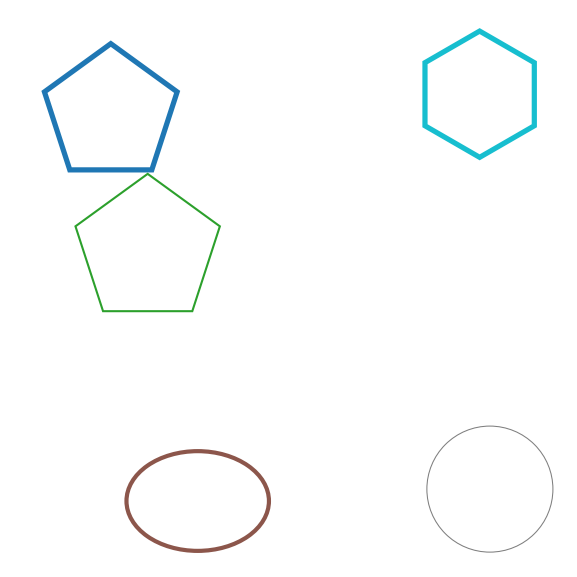[{"shape": "pentagon", "thickness": 2.5, "radius": 0.6, "center": [0.192, 0.803]}, {"shape": "pentagon", "thickness": 1, "radius": 0.66, "center": [0.256, 0.567]}, {"shape": "oval", "thickness": 2, "radius": 0.62, "center": [0.342, 0.132]}, {"shape": "circle", "thickness": 0.5, "radius": 0.55, "center": [0.848, 0.152]}, {"shape": "hexagon", "thickness": 2.5, "radius": 0.55, "center": [0.831, 0.836]}]